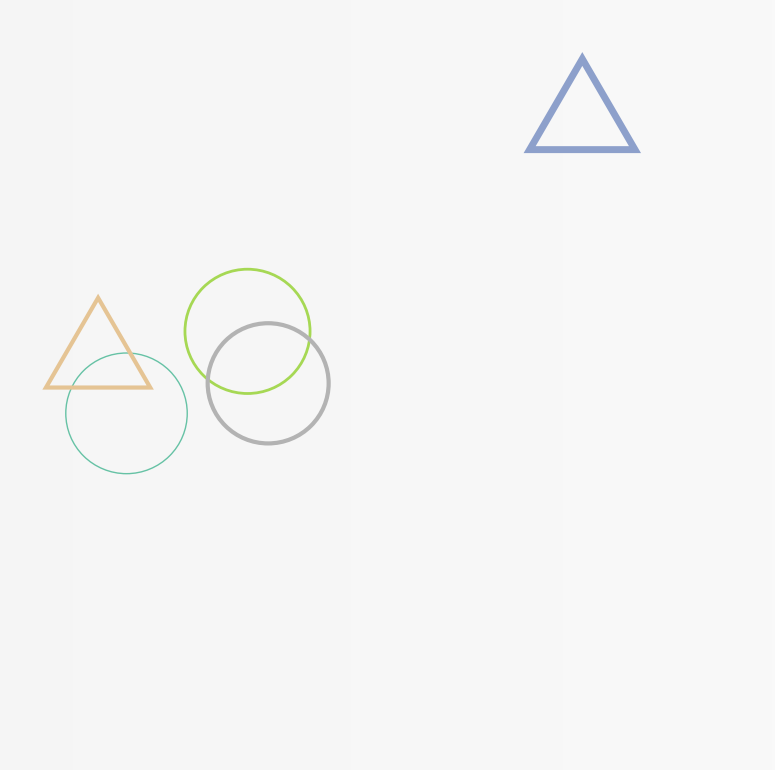[{"shape": "circle", "thickness": 0.5, "radius": 0.39, "center": [0.163, 0.463]}, {"shape": "triangle", "thickness": 2.5, "radius": 0.39, "center": [0.751, 0.845]}, {"shape": "circle", "thickness": 1, "radius": 0.4, "center": [0.319, 0.57]}, {"shape": "triangle", "thickness": 1.5, "radius": 0.39, "center": [0.127, 0.536]}, {"shape": "circle", "thickness": 1.5, "radius": 0.39, "center": [0.346, 0.502]}]